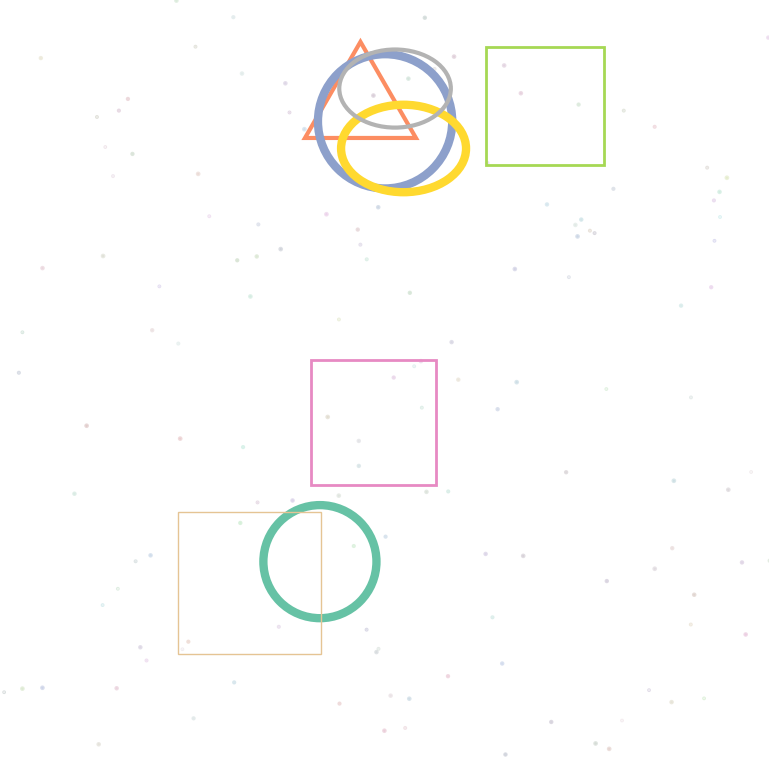[{"shape": "circle", "thickness": 3, "radius": 0.37, "center": [0.415, 0.271]}, {"shape": "triangle", "thickness": 1.5, "radius": 0.42, "center": [0.468, 0.862]}, {"shape": "circle", "thickness": 3, "radius": 0.44, "center": [0.5, 0.842]}, {"shape": "square", "thickness": 1, "radius": 0.41, "center": [0.486, 0.451]}, {"shape": "square", "thickness": 1, "radius": 0.38, "center": [0.708, 0.862]}, {"shape": "oval", "thickness": 3, "radius": 0.41, "center": [0.524, 0.807]}, {"shape": "square", "thickness": 0.5, "radius": 0.46, "center": [0.324, 0.243]}, {"shape": "oval", "thickness": 1.5, "radius": 0.36, "center": [0.513, 0.885]}]